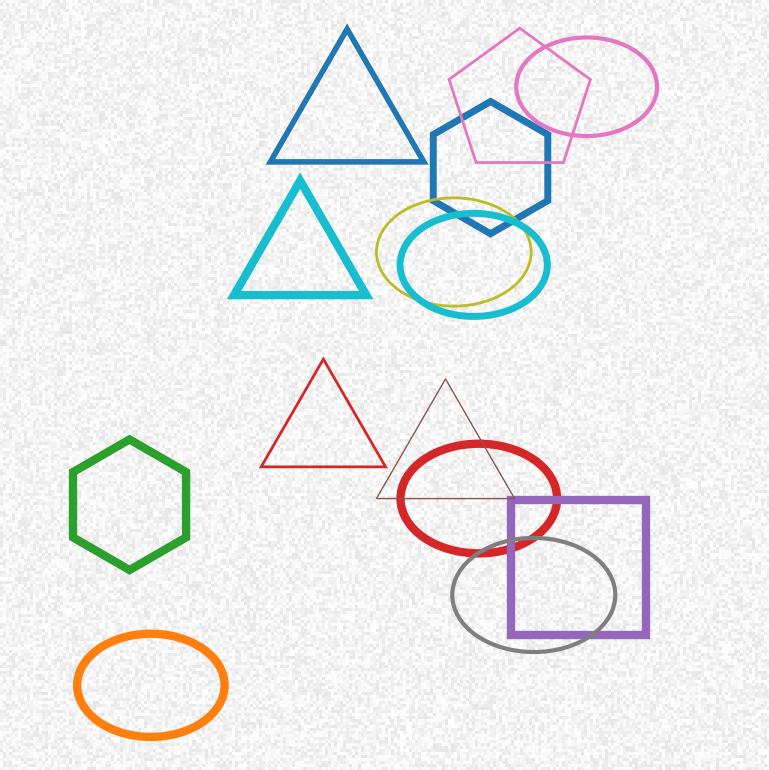[{"shape": "triangle", "thickness": 2, "radius": 0.58, "center": [0.451, 0.847]}, {"shape": "hexagon", "thickness": 2.5, "radius": 0.43, "center": [0.637, 0.782]}, {"shape": "oval", "thickness": 3, "radius": 0.48, "center": [0.196, 0.11]}, {"shape": "hexagon", "thickness": 3, "radius": 0.42, "center": [0.168, 0.344]}, {"shape": "oval", "thickness": 3, "radius": 0.51, "center": [0.622, 0.353]}, {"shape": "triangle", "thickness": 1, "radius": 0.47, "center": [0.42, 0.44]}, {"shape": "square", "thickness": 3, "radius": 0.44, "center": [0.751, 0.263]}, {"shape": "triangle", "thickness": 0.5, "radius": 0.52, "center": [0.579, 0.404]}, {"shape": "pentagon", "thickness": 1, "radius": 0.48, "center": [0.675, 0.867]}, {"shape": "oval", "thickness": 1.5, "radius": 0.46, "center": [0.762, 0.887]}, {"shape": "oval", "thickness": 1.5, "radius": 0.53, "center": [0.693, 0.227]}, {"shape": "oval", "thickness": 1, "radius": 0.5, "center": [0.589, 0.673]}, {"shape": "oval", "thickness": 2.5, "radius": 0.48, "center": [0.615, 0.656]}, {"shape": "triangle", "thickness": 3, "radius": 0.5, "center": [0.39, 0.666]}]